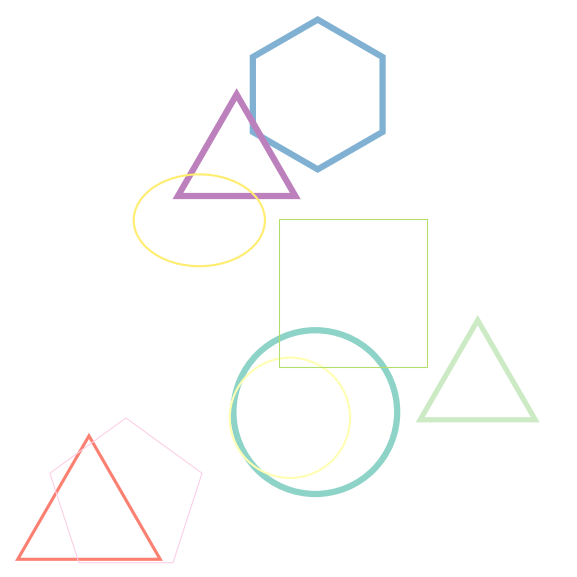[{"shape": "circle", "thickness": 3, "radius": 0.71, "center": [0.546, 0.286]}, {"shape": "circle", "thickness": 1, "radius": 0.52, "center": [0.502, 0.276]}, {"shape": "triangle", "thickness": 1.5, "radius": 0.71, "center": [0.154, 0.102]}, {"shape": "hexagon", "thickness": 3, "radius": 0.65, "center": [0.55, 0.836]}, {"shape": "square", "thickness": 0.5, "radius": 0.64, "center": [0.611, 0.492]}, {"shape": "pentagon", "thickness": 0.5, "radius": 0.69, "center": [0.218, 0.137]}, {"shape": "triangle", "thickness": 3, "radius": 0.59, "center": [0.41, 0.718]}, {"shape": "triangle", "thickness": 2.5, "radius": 0.57, "center": [0.827, 0.33]}, {"shape": "oval", "thickness": 1, "radius": 0.57, "center": [0.345, 0.618]}]